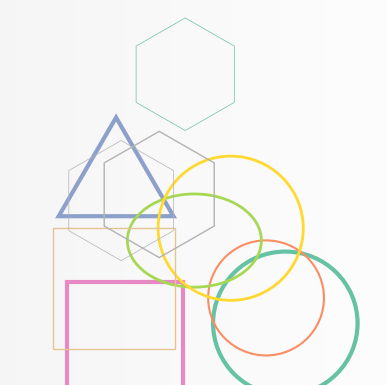[{"shape": "circle", "thickness": 3, "radius": 0.93, "center": [0.736, 0.16]}, {"shape": "hexagon", "thickness": 0.5, "radius": 0.73, "center": [0.478, 0.807]}, {"shape": "circle", "thickness": 1.5, "radius": 0.75, "center": [0.687, 0.226]}, {"shape": "triangle", "thickness": 3, "radius": 0.85, "center": [0.3, 0.524]}, {"shape": "square", "thickness": 3, "radius": 0.75, "center": [0.322, 0.119]}, {"shape": "oval", "thickness": 2, "radius": 0.86, "center": [0.502, 0.375]}, {"shape": "circle", "thickness": 2, "radius": 0.94, "center": [0.595, 0.407]}, {"shape": "square", "thickness": 1, "radius": 0.79, "center": [0.295, 0.25]}, {"shape": "hexagon", "thickness": 1, "radius": 0.82, "center": [0.411, 0.495]}, {"shape": "hexagon", "thickness": 0.5, "radius": 0.78, "center": [0.313, 0.479]}]